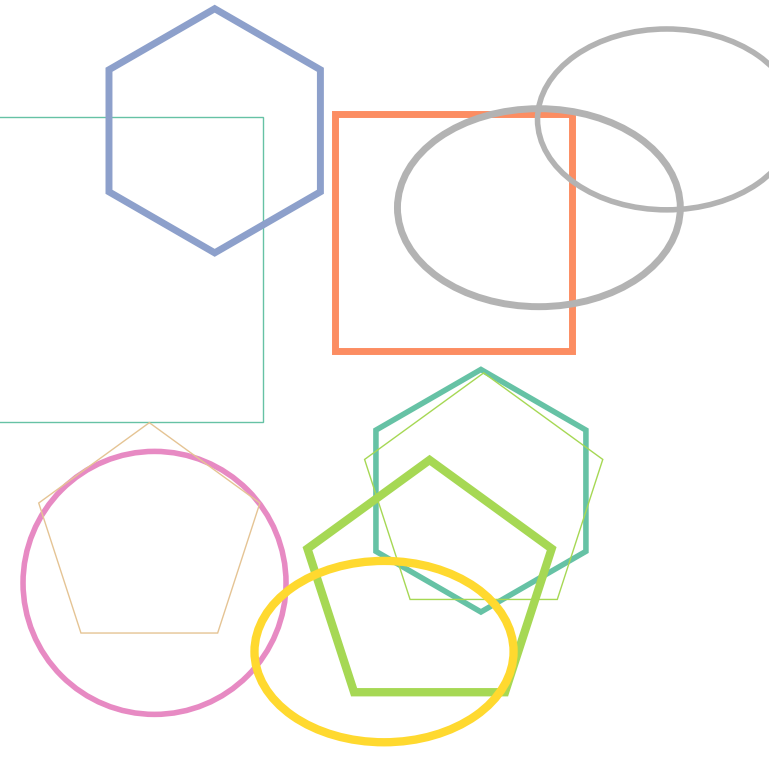[{"shape": "hexagon", "thickness": 2, "radius": 0.79, "center": [0.625, 0.363]}, {"shape": "square", "thickness": 0.5, "radius": 0.99, "center": [0.143, 0.65]}, {"shape": "square", "thickness": 2.5, "radius": 0.77, "center": [0.589, 0.698]}, {"shape": "hexagon", "thickness": 2.5, "radius": 0.79, "center": [0.279, 0.83]}, {"shape": "circle", "thickness": 2, "radius": 0.85, "center": [0.201, 0.243]}, {"shape": "pentagon", "thickness": 3, "radius": 0.83, "center": [0.558, 0.236]}, {"shape": "pentagon", "thickness": 0.5, "radius": 0.81, "center": [0.628, 0.353]}, {"shape": "oval", "thickness": 3, "radius": 0.84, "center": [0.499, 0.154]}, {"shape": "pentagon", "thickness": 0.5, "radius": 0.76, "center": [0.194, 0.3]}, {"shape": "oval", "thickness": 2, "radius": 0.84, "center": [0.866, 0.845]}, {"shape": "oval", "thickness": 2.5, "radius": 0.92, "center": [0.7, 0.73]}]